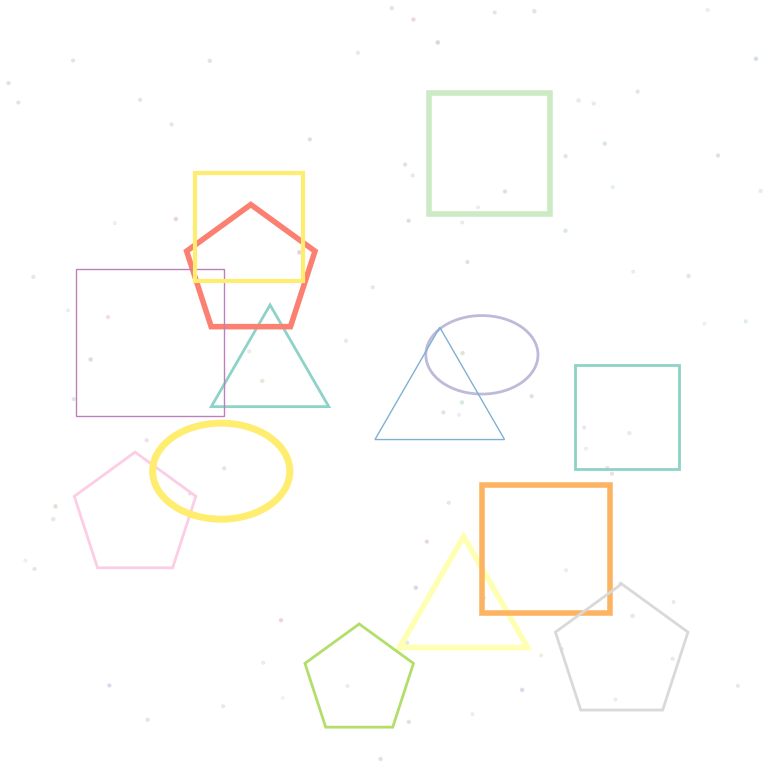[{"shape": "triangle", "thickness": 1, "radius": 0.44, "center": [0.351, 0.516]}, {"shape": "square", "thickness": 1, "radius": 0.34, "center": [0.814, 0.459]}, {"shape": "triangle", "thickness": 2, "radius": 0.48, "center": [0.602, 0.207]}, {"shape": "oval", "thickness": 1, "radius": 0.36, "center": [0.626, 0.539]}, {"shape": "pentagon", "thickness": 2, "radius": 0.44, "center": [0.326, 0.647]}, {"shape": "triangle", "thickness": 0.5, "radius": 0.49, "center": [0.571, 0.478]}, {"shape": "square", "thickness": 2, "radius": 0.41, "center": [0.709, 0.286]}, {"shape": "pentagon", "thickness": 1, "radius": 0.37, "center": [0.467, 0.116]}, {"shape": "pentagon", "thickness": 1, "radius": 0.42, "center": [0.175, 0.33]}, {"shape": "pentagon", "thickness": 1, "radius": 0.45, "center": [0.807, 0.151]}, {"shape": "square", "thickness": 0.5, "radius": 0.48, "center": [0.195, 0.555]}, {"shape": "square", "thickness": 2, "radius": 0.39, "center": [0.636, 0.801]}, {"shape": "oval", "thickness": 2.5, "radius": 0.45, "center": [0.287, 0.388]}, {"shape": "square", "thickness": 1.5, "radius": 0.35, "center": [0.323, 0.706]}]